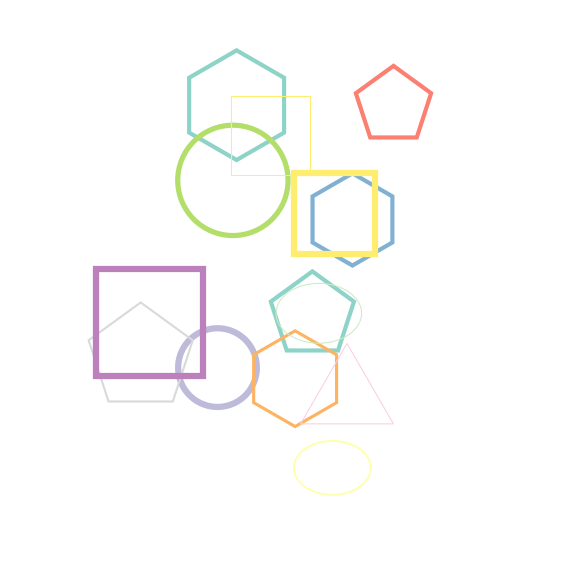[{"shape": "pentagon", "thickness": 2, "radius": 0.38, "center": [0.541, 0.453]}, {"shape": "hexagon", "thickness": 2, "radius": 0.47, "center": [0.41, 0.817]}, {"shape": "oval", "thickness": 1, "radius": 0.33, "center": [0.575, 0.189]}, {"shape": "circle", "thickness": 3, "radius": 0.34, "center": [0.377, 0.363]}, {"shape": "pentagon", "thickness": 2, "radius": 0.34, "center": [0.681, 0.817]}, {"shape": "hexagon", "thickness": 2, "radius": 0.4, "center": [0.61, 0.619]}, {"shape": "hexagon", "thickness": 1.5, "radius": 0.41, "center": [0.511, 0.343]}, {"shape": "circle", "thickness": 2.5, "radius": 0.48, "center": [0.403, 0.687]}, {"shape": "triangle", "thickness": 0.5, "radius": 0.46, "center": [0.601, 0.312]}, {"shape": "pentagon", "thickness": 1, "radius": 0.47, "center": [0.244, 0.381]}, {"shape": "square", "thickness": 3, "radius": 0.46, "center": [0.259, 0.44]}, {"shape": "oval", "thickness": 0.5, "radius": 0.37, "center": [0.552, 0.457]}, {"shape": "square", "thickness": 3, "radius": 0.35, "center": [0.579, 0.63]}, {"shape": "square", "thickness": 0.5, "radius": 0.34, "center": [0.468, 0.764]}]